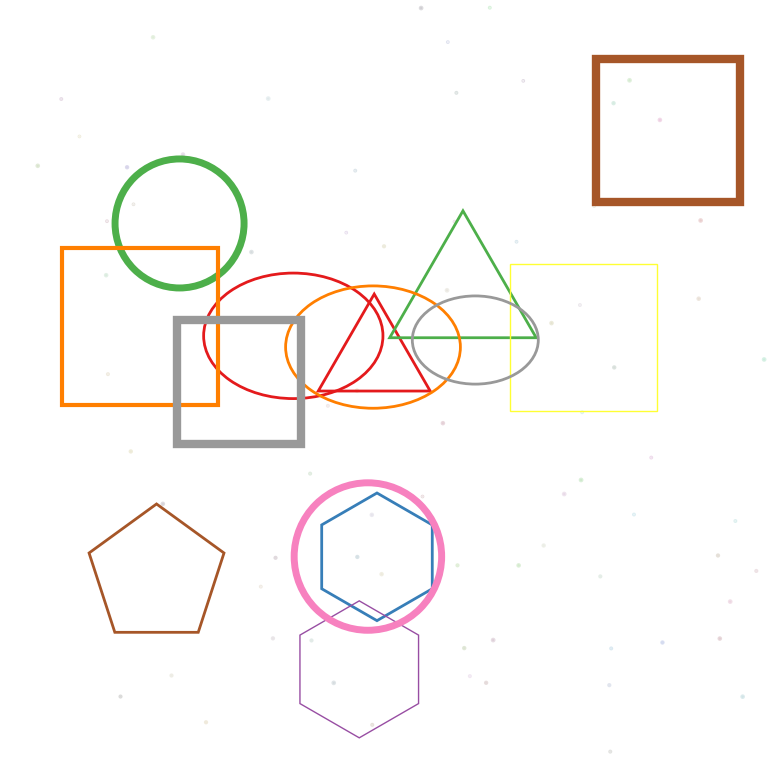[{"shape": "oval", "thickness": 1, "radius": 0.58, "center": [0.381, 0.564]}, {"shape": "triangle", "thickness": 1, "radius": 0.42, "center": [0.486, 0.534]}, {"shape": "hexagon", "thickness": 1, "radius": 0.41, "center": [0.49, 0.277]}, {"shape": "circle", "thickness": 2.5, "radius": 0.42, "center": [0.233, 0.71]}, {"shape": "triangle", "thickness": 1, "radius": 0.55, "center": [0.601, 0.616]}, {"shape": "hexagon", "thickness": 0.5, "radius": 0.44, "center": [0.467, 0.131]}, {"shape": "oval", "thickness": 1, "radius": 0.57, "center": [0.484, 0.549]}, {"shape": "square", "thickness": 1.5, "radius": 0.51, "center": [0.182, 0.576]}, {"shape": "square", "thickness": 0.5, "radius": 0.48, "center": [0.758, 0.562]}, {"shape": "pentagon", "thickness": 1, "radius": 0.46, "center": [0.203, 0.253]}, {"shape": "square", "thickness": 3, "radius": 0.47, "center": [0.867, 0.831]}, {"shape": "circle", "thickness": 2.5, "radius": 0.48, "center": [0.478, 0.277]}, {"shape": "oval", "thickness": 1, "radius": 0.41, "center": [0.617, 0.558]}, {"shape": "square", "thickness": 3, "radius": 0.4, "center": [0.311, 0.504]}]